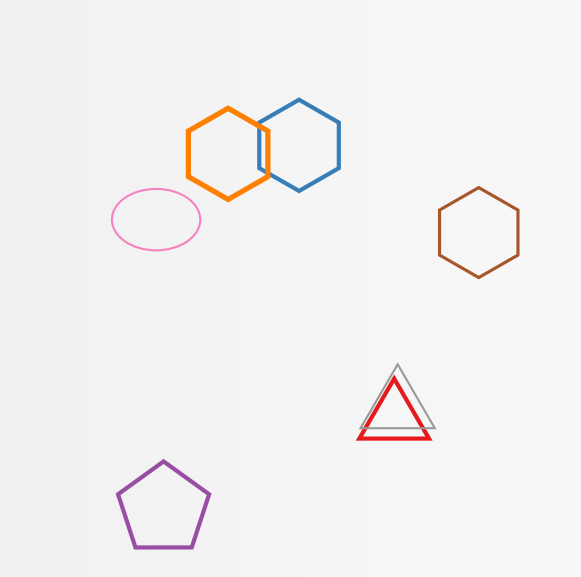[{"shape": "triangle", "thickness": 2, "radius": 0.35, "center": [0.678, 0.274]}, {"shape": "hexagon", "thickness": 2, "radius": 0.39, "center": [0.515, 0.747]}, {"shape": "pentagon", "thickness": 2, "radius": 0.41, "center": [0.281, 0.118]}, {"shape": "hexagon", "thickness": 2.5, "radius": 0.39, "center": [0.392, 0.733]}, {"shape": "hexagon", "thickness": 1.5, "radius": 0.39, "center": [0.824, 0.596]}, {"shape": "oval", "thickness": 1, "radius": 0.38, "center": [0.269, 0.619]}, {"shape": "triangle", "thickness": 1, "radius": 0.37, "center": [0.684, 0.295]}]